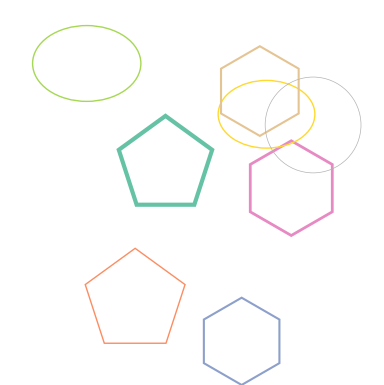[{"shape": "pentagon", "thickness": 3, "radius": 0.64, "center": [0.43, 0.571]}, {"shape": "pentagon", "thickness": 1, "radius": 0.68, "center": [0.351, 0.219]}, {"shape": "hexagon", "thickness": 1.5, "radius": 0.57, "center": [0.628, 0.113]}, {"shape": "hexagon", "thickness": 2, "radius": 0.61, "center": [0.757, 0.511]}, {"shape": "oval", "thickness": 1, "radius": 0.7, "center": [0.225, 0.835]}, {"shape": "oval", "thickness": 1, "radius": 0.63, "center": [0.692, 0.703]}, {"shape": "hexagon", "thickness": 1.5, "radius": 0.58, "center": [0.675, 0.763]}, {"shape": "circle", "thickness": 0.5, "radius": 0.62, "center": [0.813, 0.675]}]